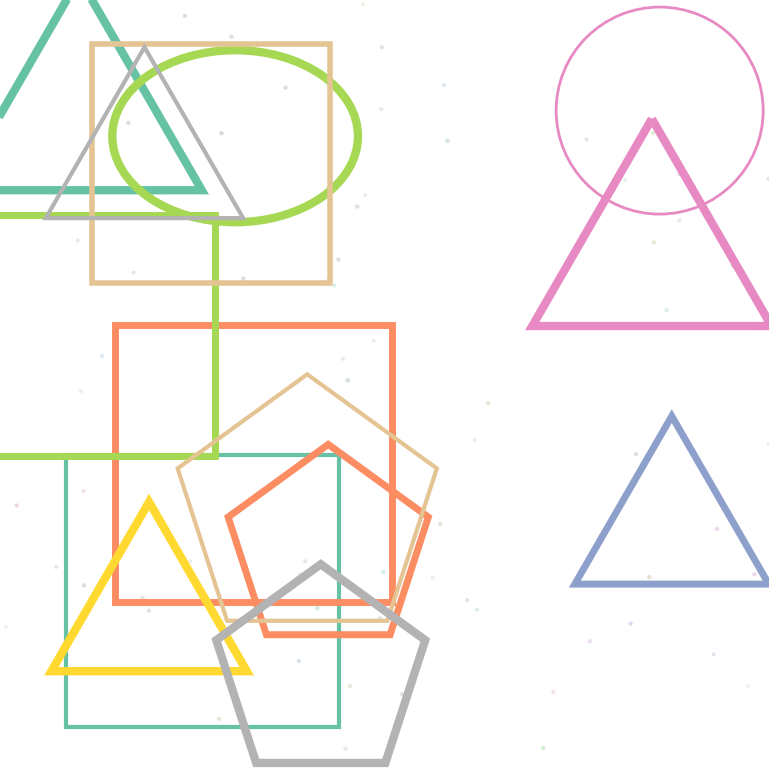[{"shape": "square", "thickness": 1.5, "radius": 0.88, "center": [0.263, 0.232]}, {"shape": "triangle", "thickness": 3, "radius": 0.92, "center": [0.103, 0.845]}, {"shape": "pentagon", "thickness": 2.5, "radius": 0.68, "center": [0.426, 0.286]}, {"shape": "square", "thickness": 2.5, "radius": 0.9, "center": [0.329, 0.398]}, {"shape": "triangle", "thickness": 2.5, "radius": 0.73, "center": [0.872, 0.314]}, {"shape": "triangle", "thickness": 3, "radius": 0.9, "center": [0.847, 0.666]}, {"shape": "circle", "thickness": 1, "radius": 0.67, "center": [0.857, 0.856]}, {"shape": "oval", "thickness": 3, "radius": 0.8, "center": [0.305, 0.823]}, {"shape": "square", "thickness": 2.5, "radius": 0.78, "center": [0.123, 0.565]}, {"shape": "triangle", "thickness": 3, "radius": 0.73, "center": [0.194, 0.202]}, {"shape": "square", "thickness": 2, "radius": 0.77, "center": [0.274, 0.788]}, {"shape": "pentagon", "thickness": 1.5, "radius": 0.88, "center": [0.399, 0.337]}, {"shape": "pentagon", "thickness": 3, "radius": 0.71, "center": [0.417, 0.125]}, {"shape": "triangle", "thickness": 1.5, "radius": 0.74, "center": [0.188, 0.791]}]